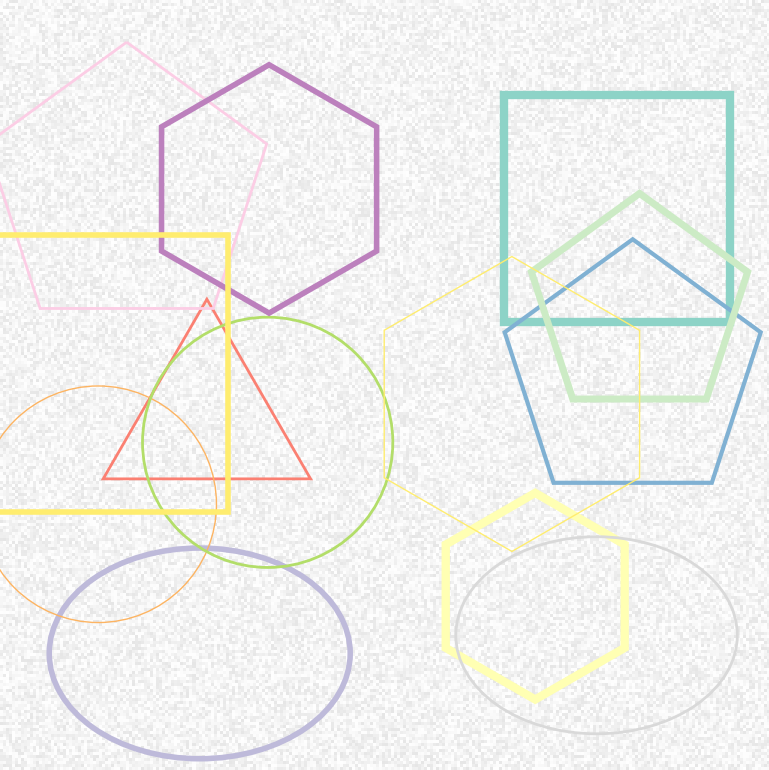[{"shape": "square", "thickness": 3, "radius": 0.74, "center": [0.801, 0.729]}, {"shape": "hexagon", "thickness": 3, "radius": 0.67, "center": [0.695, 0.226]}, {"shape": "oval", "thickness": 2, "radius": 0.98, "center": [0.259, 0.151]}, {"shape": "triangle", "thickness": 1, "radius": 0.78, "center": [0.269, 0.456]}, {"shape": "pentagon", "thickness": 1.5, "radius": 0.87, "center": [0.822, 0.514]}, {"shape": "circle", "thickness": 0.5, "radius": 0.77, "center": [0.128, 0.345]}, {"shape": "circle", "thickness": 1, "radius": 0.81, "center": [0.348, 0.426]}, {"shape": "pentagon", "thickness": 1, "radius": 0.96, "center": [0.165, 0.754]}, {"shape": "oval", "thickness": 1, "radius": 0.91, "center": [0.775, 0.175]}, {"shape": "hexagon", "thickness": 2, "radius": 0.81, "center": [0.349, 0.755]}, {"shape": "pentagon", "thickness": 2.5, "radius": 0.74, "center": [0.831, 0.601]}, {"shape": "hexagon", "thickness": 0.5, "radius": 0.96, "center": [0.665, 0.475]}, {"shape": "square", "thickness": 2, "radius": 0.9, "center": [0.116, 0.515]}]